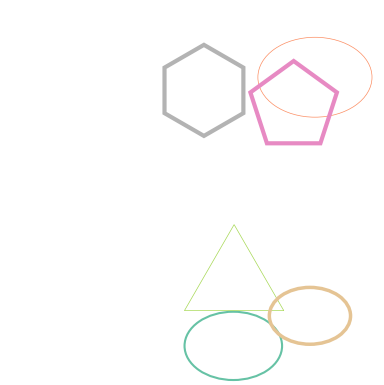[{"shape": "oval", "thickness": 1.5, "radius": 0.63, "center": [0.606, 0.102]}, {"shape": "oval", "thickness": 0.5, "radius": 0.74, "center": [0.818, 0.799]}, {"shape": "pentagon", "thickness": 3, "radius": 0.59, "center": [0.763, 0.723]}, {"shape": "triangle", "thickness": 0.5, "radius": 0.75, "center": [0.608, 0.268]}, {"shape": "oval", "thickness": 2.5, "radius": 0.53, "center": [0.805, 0.18]}, {"shape": "hexagon", "thickness": 3, "radius": 0.59, "center": [0.53, 0.765]}]